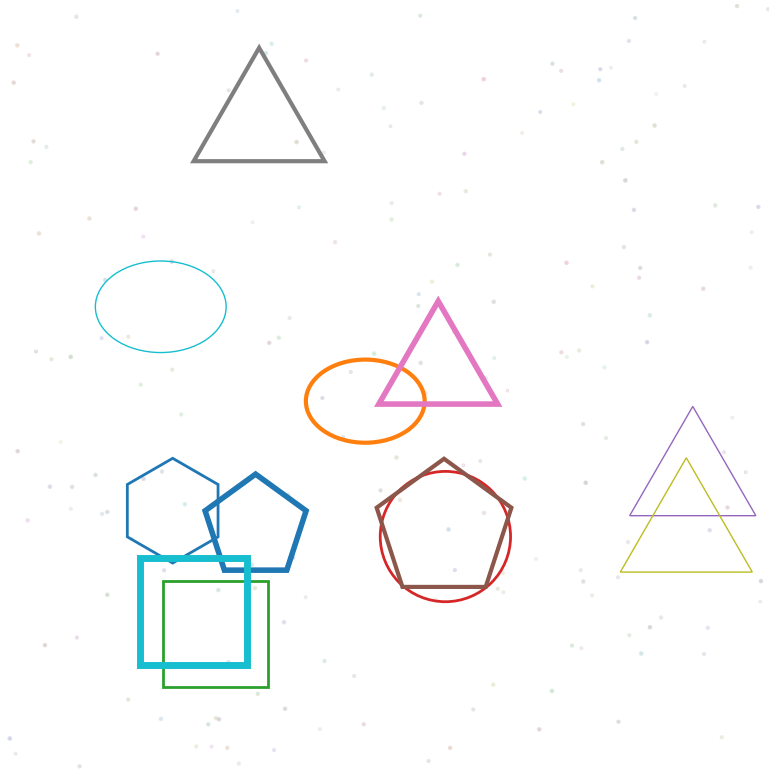[{"shape": "hexagon", "thickness": 1, "radius": 0.34, "center": [0.224, 0.337]}, {"shape": "pentagon", "thickness": 2, "radius": 0.34, "center": [0.332, 0.315]}, {"shape": "oval", "thickness": 1.5, "radius": 0.39, "center": [0.474, 0.479]}, {"shape": "square", "thickness": 1, "radius": 0.34, "center": [0.28, 0.177]}, {"shape": "circle", "thickness": 1, "radius": 0.42, "center": [0.578, 0.303]}, {"shape": "triangle", "thickness": 0.5, "radius": 0.47, "center": [0.9, 0.378]}, {"shape": "pentagon", "thickness": 1.5, "radius": 0.46, "center": [0.577, 0.312]}, {"shape": "triangle", "thickness": 2, "radius": 0.45, "center": [0.569, 0.52]}, {"shape": "triangle", "thickness": 1.5, "radius": 0.49, "center": [0.337, 0.84]}, {"shape": "triangle", "thickness": 0.5, "radius": 0.49, "center": [0.891, 0.307]}, {"shape": "oval", "thickness": 0.5, "radius": 0.42, "center": [0.209, 0.602]}, {"shape": "square", "thickness": 2.5, "radius": 0.35, "center": [0.251, 0.206]}]